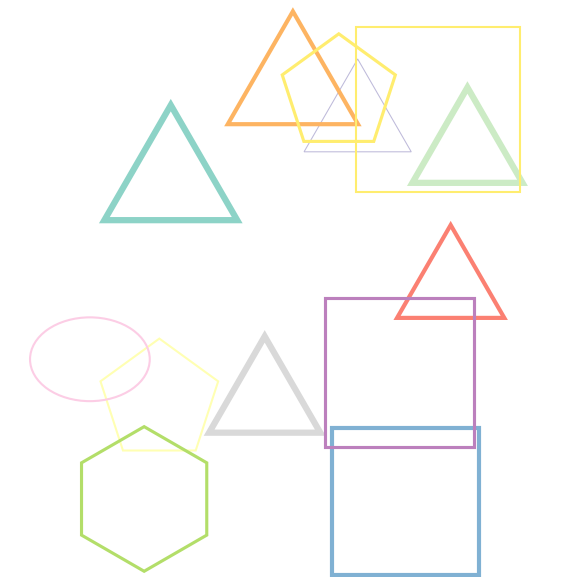[{"shape": "triangle", "thickness": 3, "radius": 0.66, "center": [0.296, 0.684]}, {"shape": "pentagon", "thickness": 1, "radius": 0.54, "center": [0.276, 0.306]}, {"shape": "triangle", "thickness": 0.5, "radius": 0.54, "center": [0.619, 0.79]}, {"shape": "triangle", "thickness": 2, "radius": 0.54, "center": [0.78, 0.502]}, {"shape": "square", "thickness": 2, "radius": 0.64, "center": [0.703, 0.13]}, {"shape": "triangle", "thickness": 2, "radius": 0.65, "center": [0.507, 0.849]}, {"shape": "hexagon", "thickness": 1.5, "radius": 0.63, "center": [0.25, 0.135]}, {"shape": "oval", "thickness": 1, "radius": 0.52, "center": [0.156, 0.377]}, {"shape": "triangle", "thickness": 3, "radius": 0.56, "center": [0.458, 0.305]}, {"shape": "square", "thickness": 1.5, "radius": 0.65, "center": [0.692, 0.355]}, {"shape": "triangle", "thickness": 3, "radius": 0.55, "center": [0.809, 0.738]}, {"shape": "pentagon", "thickness": 1.5, "radius": 0.51, "center": [0.587, 0.838]}, {"shape": "square", "thickness": 1, "radius": 0.71, "center": [0.758, 0.809]}]